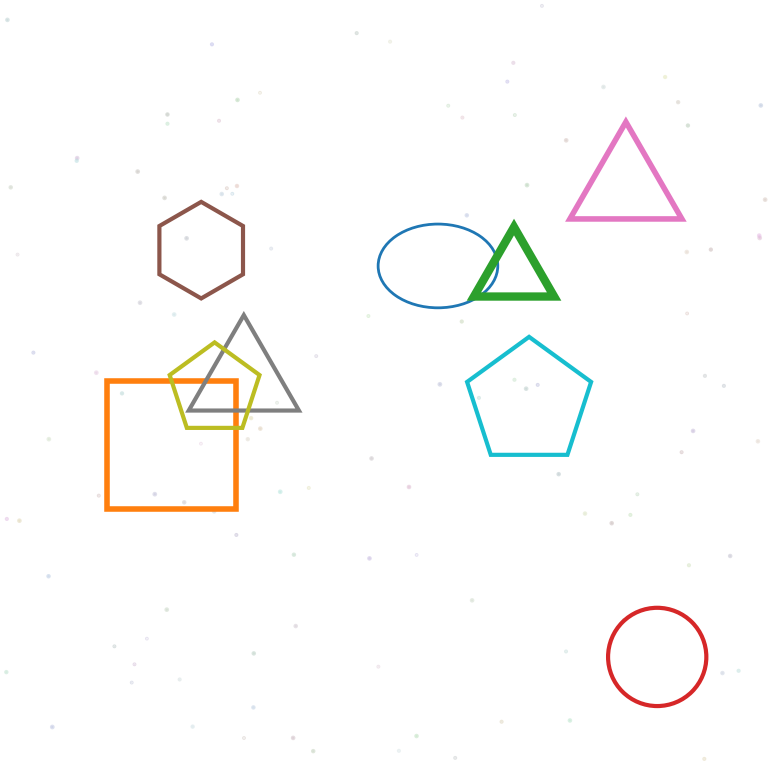[{"shape": "oval", "thickness": 1, "radius": 0.39, "center": [0.569, 0.655]}, {"shape": "square", "thickness": 2, "radius": 0.42, "center": [0.223, 0.422]}, {"shape": "triangle", "thickness": 3, "radius": 0.3, "center": [0.668, 0.645]}, {"shape": "circle", "thickness": 1.5, "radius": 0.32, "center": [0.854, 0.147]}, {"shape": "hexagon", "thickness": 1.5, "radius": 0.31, "center": [0.261, 0.675]}, {"shape": "triangle", "thickness": 2, "radius": 0.42, "center": [0.813, 0.758]}, {"shape": "triangle", "thickness": 1.5, "radius": 0.41, "center": [0.317, 0.508]}, {"shape": "pentagon", "thickness": 1.5, "radius": 0.31, "center": [0.279, 0.494]}, {"shape": "pentagon", "thickness": 1.5, "radius": 0.42, "center": [0.687, 0.478]}]